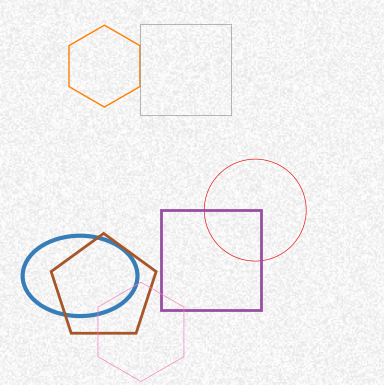[{"shape": "circle", "thickness": 0.5, "radius": 0.66, "center": [0.663, 0.454]}, {"shape": "oval", "thickness": 3, "radius": 0.75, "center": [0.208, 0.283]}, {"shape": "square", "thickness": 2, "radius": 0.65, "center": [0.547, 0.324]}, {"shape": "hexagon", "thickness": 1, "radius": 0.53, "center": [0.271, 0.828]}, {"shape": "pentagon", "thickness": 2, "radius": 0.72, "center": [0.269, 0.25]}, {"shape": "hexagon", "thickness": 0.5, "radius": 0.64, "center": [0.366, 0.138]}, {"shape": "square", "thickness": 0.5, "radius": 0.59, "center": [0.481, 0.82]}]